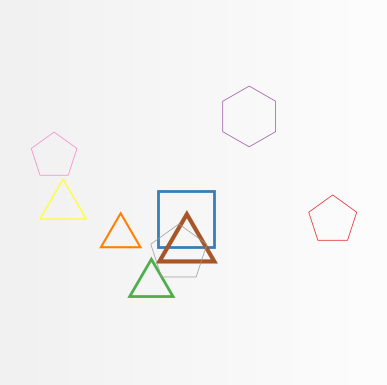[{"shape": "pentagon", "thickness": 0.5, "radius": 0.33, "center": [0.859, 0.429]}, {"shape": "square", "thickness": 2, "radius": 0.36, "center": [0.481, 0.432]}, {"shape": "triangle", "thickness": 2, "radius": 0.32, "center": [0.391, 0.262]}, {"shape": "hexagon", "thickness": 0.5, "radius": 0.39, "center": [0.643, 0.698]}, {"shape": "triangle", "thickness": 1.5, "radius": 0.29, "center": [0.311, 0.387]}, {"shape": "triangle", "thickness": 1, "radius": 0.35, "center": [0.163, 0.466]}, {"shape": "triangle", "thickness": 3, "radius": 0.41, "center": [0.482, 0.362]}, {"shape": "pentagon", "thickness": 0.5, "radius": 0.31, "center": [0.14, 0.595]}, {"shape": "pentagon", "thickness": 0.5, "radius": 0.38, "center": [0.461, 0.342]}]